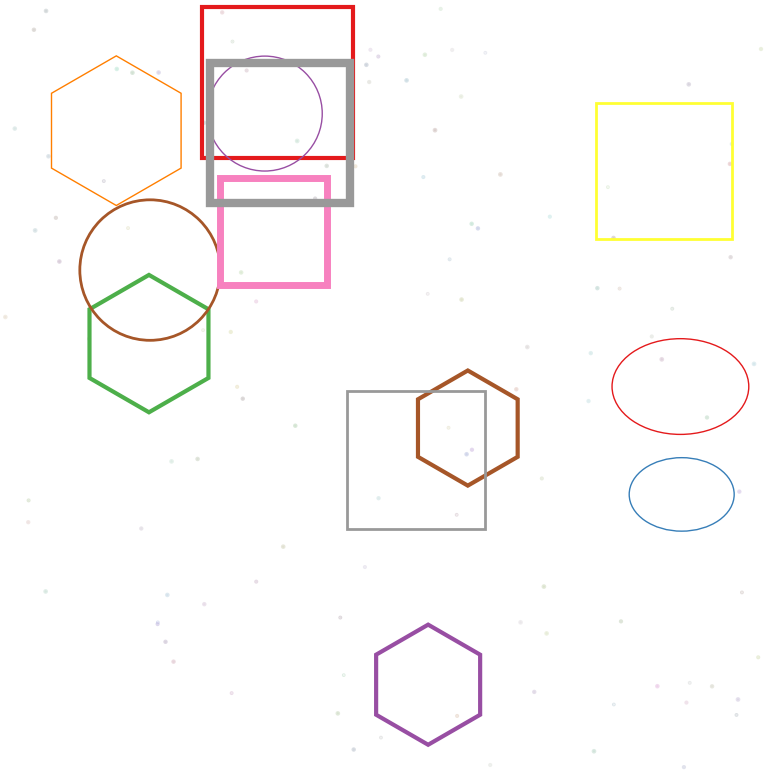[{"shape": "oval", "thickness": 0.5, "radius": 0.44, "center": [0.884, 0.498]}, {"shape": "square", "thickness": 1.5, "radius": 0.49, "center": [0.36, 0.893]}, {"shape": "oval", "thickness": 0.5, "radius": 0.34, "center": [0.885, 0.358]}, {"shape": "hexagon", "thickness": 1.5, "radius": 0.45, "center": [0.193, 0.554]}, {"shape": "circle", "thickness": 0.5, "radius": 0.37, "center": [0.344, 0.853]}, {"shape": "hexagon", "thickness": 1.5, "radius": 0.39, "center": [0.556, 0.111]}, {"shape": "hexagon", "thickness": 0.5, "radius": 0.49, "center": [0.151, 0.83]}, {"shape": "square", "thickness": 1, "radius": 0.44, "center": [0.863, 0.778]}, {"shape": "hexagon", "thickness": 1.5, "radius": 0.37, "center": [0.608, 0.444]}, {"shape": "circle", "thickness": 1, "radius": 0.46, "center": [0.195, 0.649]}, {"shape": "square", "thickness": 2.5, "radius": 0.35, "center": [0.356, 0.699]}, {"shape": "square", "thickness": 3, "radius": 0.45, "center": [0.363, 0.827]}, {"shape": "square", "thickness": 1, "radius": 0.45, "center": [0.54, 0.402]}]